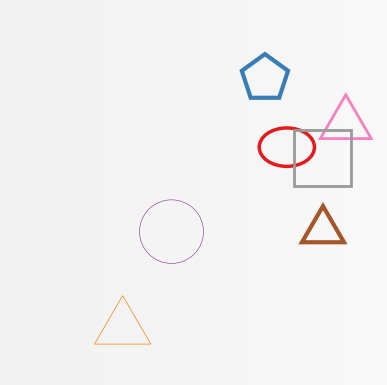[{"shape": "oval", "thickness": 2.5, "radius": 0.36, "center": [0.74, 0.618]}, {"shape": "pentagon", "thickness": 3, "radius": 0.31, "center": [0.684, 0.797]}, {"shape": "circle", "thickness": 0.5, "radius": 0.41, "center": [0.443, 0.398]}, {"shape": "triangle", "thickness": 0.5, "radius": 0.42, "center": [0.317, 0.148]}, {"shape": "triangle", "thickness": 3, "radius": 0.31, "center": [0.833, 0.402]}, {"shape": "triangle", "thickness": 2, "radius": 0.38, "center": [0.892, 0.678]}, {"shape": "square", "thickness": 2, "radius": 0.37, "center": [0.832, 0.59]}]